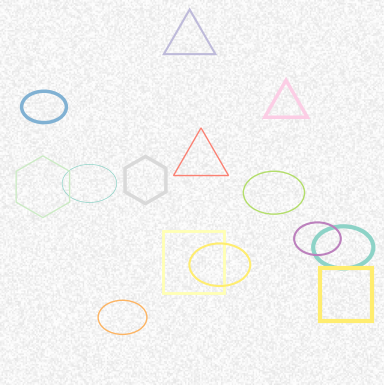[{"shape": "oval", "thickness": 3, "radius": 0.39, "center": [0.892, 0.357]}, {"shape": "oval", "thickness": 0.5, "radius": 0.35, "center": [0.232, 0.524]}, {"shape": "square", "thickness": 2, "radius": 0.4, "center": [0.502, 0.32]}, {"shape": "triangle", "thickness": 1.5, "radius": 0.39, "center": [0.493, 0.898]}, {"shape": "triangle", "thickness": 1, "radius": 0.41, "center": [0.522, 0.585]}, {"shape": "oval", "thickness": 2.5, "radius": 0.29, "center": [0.114, 0.722]}, {"shape": "oval", "thickness": 1, "radius": 0.32, "center": [0.318, 0.176]}, {"shape": "oval", "thickness": 1, "radius": 0.4, "center": [0.712, 0.499]}, {"shape": "triangle", "thickness": 2.5, "radius": 0.32, "center": [0.743, 0.727]}, {"shape": "hexagon", "thickness": 2.5, "radius": 0.31, "center": [0.378, 0.532]}, {"shape": "oval", "thickness": 1.5, "radius": 0.3, "center": [0.825, 0.38]}, {"shape": "hexagon", "thickness": 1, "radius": 0.4, "center": [0.111, 0.515]}, {"shape": "square", "thickness": 3, "radius": 0.34, "center": [0.899, 0.235]}, {"shape": "oval", "thickness": 1.5, "radius": 0.4, "center": [0.571, 0.312]}]